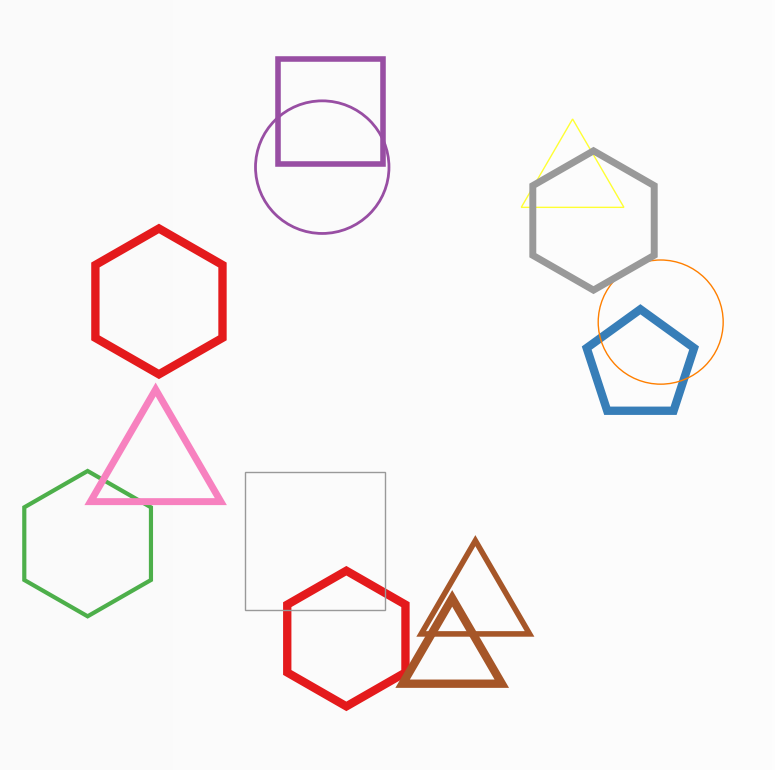[{"shape": "hexagon", "thickness": 3, "radius": 0.44, "center": [0.447, 0.171]}, {"shape": "hexagon", "thickness": 3, "radius": 0.47, "center": [0.205, 0.609]}, {"shape": "pentagon", "thickness": 3, "radius": 0.36, "center": [0.826, 0.525]}, {"shape": "hexagon", "thickness": 1.5, "radius": 0.47, "center": [0.113, 0.294]}, {"shape": "circle", "thickness": 1, "radius": 0.43, "center": [0.416, 0.783]}, {"shape": "square", "thickness": 2, "radius": 0.34, "center": [0.426, 0.855]}, {"shape": "circle", "thickness": 0.5, "radius": 0.4, "center": [0.853, 0.582]}, {"shape": "triangle", "thickness": 0.5, "radius": 0.38, "center": [0.739, 0.769]}, {"shape": "triangle", "thickness": 2, "radius": 0.4, "center": [0.613, 0.217]}, {"shape": "triangle", "thickness": 3, "radius": 0.37, "center": [0.583, 0.149]}, {"shape": "triangle", "thickness": 2.5, "radius": 0.49, "center": [0.201, 0.397]}, {"shape": "hexagon", "thickness": 2.5, "radius": 0.45, "center": [0.766, 0.714]}, {"shape": "square", "thickness": 0.5, "radius": 0.45, "center": [0.406, 0.297]}]